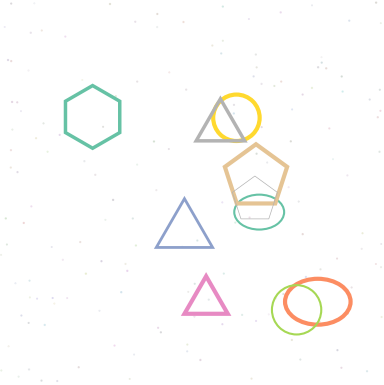[{"shape": "hexagon", "thickness": 2.5, "radius": 0.41, "center": [0.241, 0.696]}, {"shape": "oval", "thickness": 1.5, "radius": 0.32, "center": [0.673, 0.449]}, {"shape": "oval", "thickness": 3, "radius": 0.43, "center": [0.825, 0.216]}, {"shape": "triangle", "thickness": 2, "radius": 0.42, "center": [0.479, 0.4]}, {"shape": "triangle", "thickness": 3, "radius": 0.32, "center": [0.535, 0.217]}, {"shape": "circle", "thickness": 1.5, "radius": 0.32, "center": [0.77, 0.195]}, {"shape": "circle", "thickness": 3, "radius": 0.3, "center": [0.614, 0.694]}, {"shape": "pentagon", "thickness": 3, "radius": 0.43, "center": [0.665, 0.54]}, {"shape": "triangle", "thickness": 2.5, "radius": 0.36, "center": [0.572, 0.671]}, {"shape": "pentagon", "thickness": 0.5, "radius": 0.31, "center": [0.662, 0.481]}]